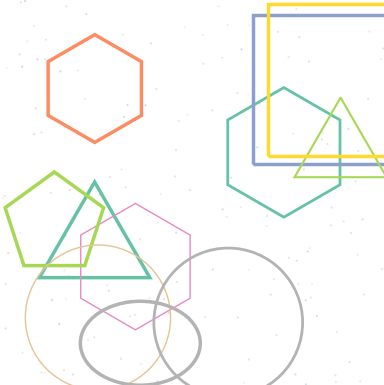[{"shape": "hexagon", "thickness": 2, "radius": 0.84, "center": [0.737, 0.604]}, {"shape": "triangle", "thickness": 2.5, "radius": 0.83, "center": [0.246, 0.362]}, {"shape": "hexagon", "thickness": 2.5, "radius": 0.7, "center": [0.246, 0.77]}, {"shape": "square", "thickness": 2.5, "radius": 0.97, "center": [0.851, 0.767]}, {"shape": "hexagon", "thickness": 1, "radius": 0.82, "center": [0.352, 0.307]}, {"shape": "triangle", "thickness": 1.5, "radius": 0.69, "center": [0.885, 0.609]}, {"shape": "pentagon", "thickness": 2.5, "radius": 0.67, "center": [0.141, 0.419]}, {"shape": "square", "thickness": 2.5, "radius": 0.98, "center": [0.893, 0.792]}, {"shape": "circle", "thickness": 1, "radius": 0.94, "center": [0.254, 0.175]}, {"shape": "oval", "thickness": 2.5, "radius": 0.78, "center": [0.364, 0.108]}, {"shape": "circle", "thickness": 2, "radius": 0.97, "center": [0.593, 0.163]}]